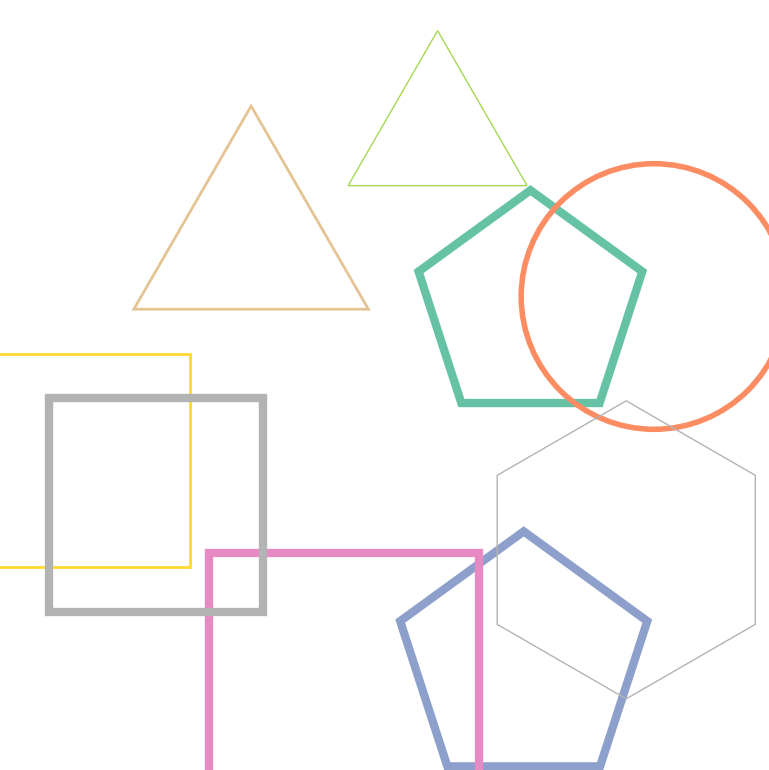[{"shape": "pentagon", "thickness": 3, "radius": 0.76, "center": [0.689, 0.6]}, {"shape": "circle", "thickness": 2, "radius": 0.86, "center": [0.849, 0.615]}, {"shape": "pentagon", "thickness": 3, "radius": 0.84, "center": [0.68, 0.141]}, {"shape": "square", "thickness": 3, "radius": 0.88, "center": [0.447, 0.106]}, {"shape": "triangle", "thickness": 0.5, "radius": 0.67, "center": [0.568, 0.826]}, {"shape": "square", "thickness": 1, "radius": 0.69, "center": [0.108, 0.401]}, {"shape": "triangle", "thickness": 1, "radius": 0.88, "center": [0.326, 0.686]}, {"shape": "hexagon", "thickness": 0.5, "radius": 0.97, "center": [0.813, 0.286]}, {"shape": "square", "thickness": 3, "radius": 0.69, "center": [0.202, 0.344]}]